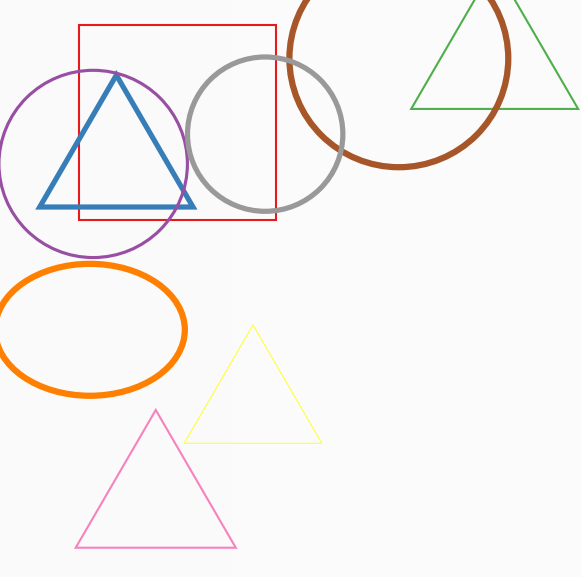[{"shape": "square", "thickness": 1, "radius": 0.84, "center": [0.306, 0.787]}, {"shape": "triangle", "thickness": 2.5, "radius": 0.76, "center": [0.2, 0.717]}, {"shape": "triangle", "thickness": 1, "radius": 0.83, "center": [0.851, 0.893]}, {"shape": "circle", "thickness": 1.5, "radius": 0.81, "center": [0.16, 0.715]}, {"shape": "oval", "thickness": 3, "radius": 0.82, "center": [0.155, 0.428]}, {"shape": "triangle", "thickness": 0.5, "radius": 0.68, "center": [0.435, 0.3]}, {"shape": "circle", "thickness": 3, "radius": 0.94, "center": [0.686, 0.898]}, {"shape": "triangle", "thickness": 1, "radius": 0.8, "center": [0.268, 0.13]}, {"shape": "circle", "thickness": 2.5, "radius": 0.67, "center": [0.456, 0.767]}]